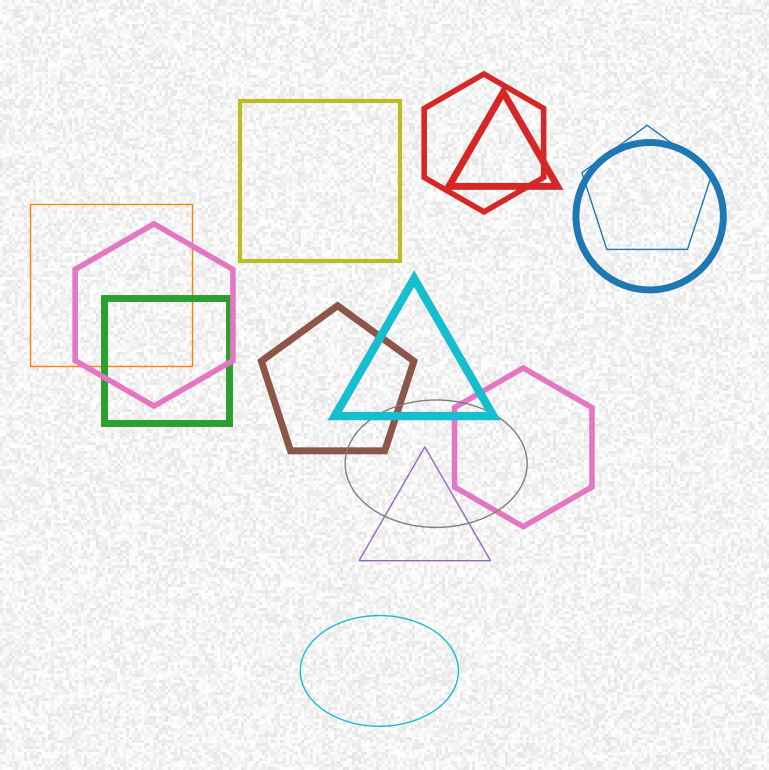[{"shape": "pentagon", "thickness": 0.5, "radius": 0.45, "center": [0.84, 0.748]}, {"shape": "circle", "thickness": 2.5, "radius": 0.48, "center": [0.844, 0.719]}, {"shape": "square", "thickness": 0.5, "radius": 0.53, "center": [0.144, 0.63]}, {"shape": "square", "thickness": 2.5, "radius": 0.41, "center": [0.216, 0.532]}, {"shape": "hexagon", "thickness": 2, "radius": 0.45, "center": [0.628, 0.814]}, {"shape": "triangle", "thickness": 2.5, "radius": 0.41, "center": [0.654, 0.799]}, {"shape": "triangle", "thickness": 0.5, "radius": 0.49, "center": [0.552, 0.321]}, {"shape": "pentagon", "thickness": 2.5, "radius": 0.52, "center": [0.438, 0.499]}, {"shape": "hexagon", "thickness": 2, "radius": 0.52, "center": [0.68, 0.419]}, {"shape": "hexagon", "thickness": 2, "radius": 0.59, "center": [0.2, 0.591]}, {"shape": "oval", "thickness": 0.5, "radius": 0.59, "center": [0.566, 0.398]}, {"shape": "square", "thickness": 1.5, "radius": 0.52, "center": [0.415, 0.765]}, {"shape": "oval", "thickness": 0.5, "radius": 0.51, "center": [0.493, 0.129]}, {"shape": "triangle", "thickness": 3, "radius": 0.6, "center": [0.538, 0.519]}]